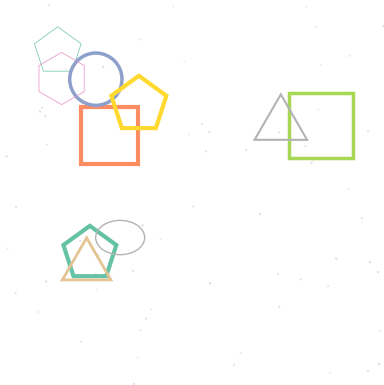[{"shape": "pentagon", "thickness": 3, "radius": 0.36, "center": [0.233, 0.341]}, {"shape": "pentagon", "thickness": 0.5, "radius": 0.32, "center": [0.15, 0.867]}, {"shape": "square", "thickness": 3, "radius": 0.37, "center": [0.284, 0.649]}, {"shape": "circle", "thickness": 2.5, "radius": 0.34, "center": [0.249, 0.794]}, {"shape": "hexagon", "thickness": 0.5, "radius": 0.34, "center": [0.16, 0.796]}, {"shape": "square", "thickness": 2.5, "radius": 0.42, "center": [0.833, 0.674]}, {"shape": "pentagon", "thickness": 3, "radius": 0.38, "center": [0.361, 0.728]}, {"shape": "triangle", "thickness": 2, "radius": 0.36, "center": [0.225, 0.309]}, {"shape": "oval", "thickness": 1, "radius": 0.32, "center": [0.312, 0.383]}, {"shape": "triangle", "thickness": 1.5, "radius": 0.39, "center": [0.729, 0.676]}]